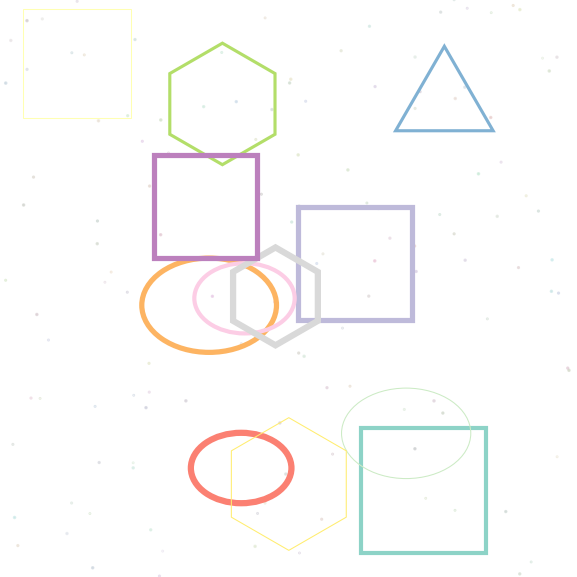[{"shape": "square", "thickness": 2, "radius": 0.54, "center": [0.733, 0.149]}, {"shape": "square", "thickness": 0.5, "radius": 0.47, "center": [0.133, 0.889]}, {"shape": "square", "thickness": 2.5, "radius": 0.49, "center": [0.615, 0.543]}, {"shape": "oval", "thickness": 3, "radius": 0.44, "center": [0.418, 0.189]}, {"shape": "triangle", "thickness": 1.5, "radius": 0.49, "center": [0.769, 0.821]}, {"shape": "oval", "thickness": 2.5, "radius": 0.58, "center": [0.362, 0.471]}, {"shape": "hexagon", "thickness": 1.5, "radius": 0.53, "center": [0.385, 0.819]}, {"shape": "oval", "thickness": 2, "radius": 0.43, "center": [0.423, 0.483]}, {"shape": "hexagon", "thickness": 3, "radius": 0.42, "center": [0.477, 0.486]}, {"shape": "square", "thickness": 2.5, "radius": 0.44, "center": [0.356, 0.642]}, {"shape": "oval", "thickness": 0.5, "radius": 0.56, "center": [0.703, 0.249]}, {"shape": "hexagon", "thickness": 0.5, "radius": 0.57, "center": [0.5, 0.161]}]